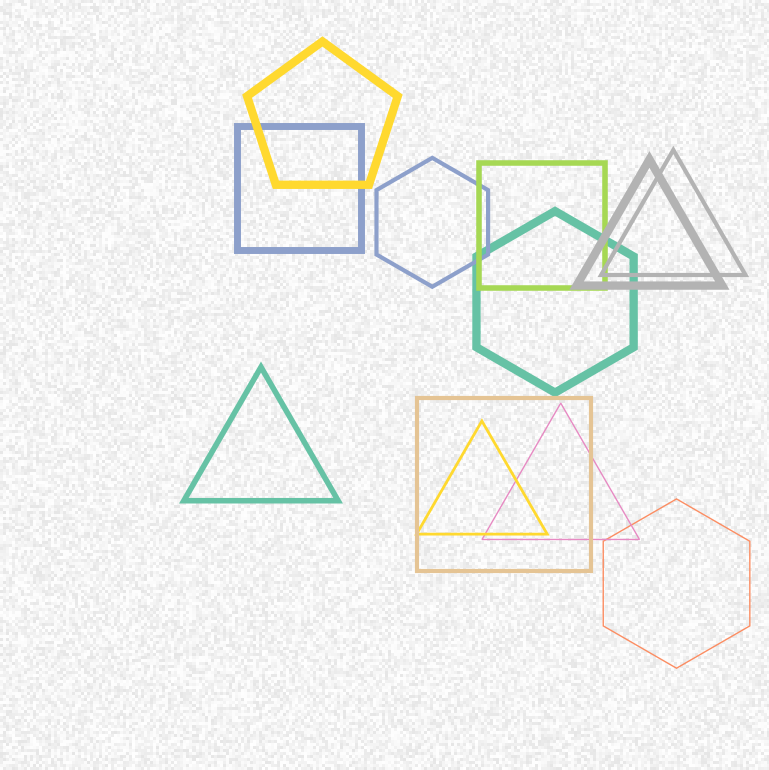[{"shape": "hexagon", "thickness": 3, "radius": 0.59, "center": [0.721, 0.608]}, {"shape": "triangle", "thickness": 2, "radius": 0.58, "center": [0.339, 0.408]}, {"shape": "hexagon", "thickness": 0.5, "radius": 0.55, "center": [0.879, 0.242]}, {"shape": "hexagon", "thickness": 1.5, "radius": 0.42, "center": [0.561, 0.711]}, {"shape": "square", "thickness": 2.5, "radius": 0.4, "center": [0.388, 0.755]}, {"shape": "triangle", "thickness": 0.5, "radius": 0.59, "center": [0.728, 0.358]}, {"shape": "square", "thickness": 2, "radius": 0.41, "center": [0.704, 0.707]}, {"shape": "pentagon", "thickness": 3, "radius": 0.51, "center": [0.419, 0.843]}, {"shape": "triangle", "thickness": 1, "radius": 0.49, "center": [0.626, 0.355]}, {"shape": "square", "thickness": 1.5, "radius": 0.56, "center": [0.655, 0.371]}, {"shape": "triangle", "thickness": 1.5, "radius": 0.54, "center": [0.874, 0.697]}, {"shape": "triangle", "thickness": 3, "radius": 0.55, "center": [0.843, 0.684]}]